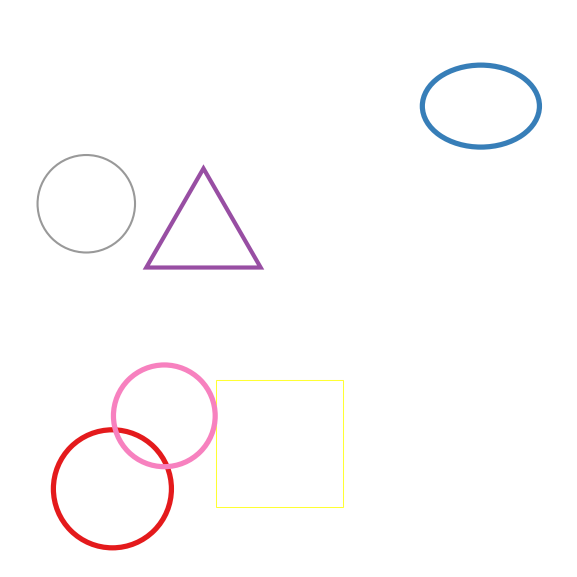[{"shape": "circle", "thickness": 2.5, "radius": 0.51, "center": [0.195, 0.153]}, {"shape": "oval", "thickness": 2.5, "radius": 0.51, "center": [0.833, 0.815]}, {"shape": "triangle", "thickness": 2, "radius": 0.57, "center": [0.352, 0.593]}, {"shape": "square", "thickness": 0.5, "radius": 0.55, "center": [0.484, 0.231]}, {"shape": "circle", "thickness": 2.5, "radius": 0.44, "center": [0.285, 0.279]}, {"shape": "circle", "thickness": 1, "radius": 0.42, "center": [0.149, 0.646]}]